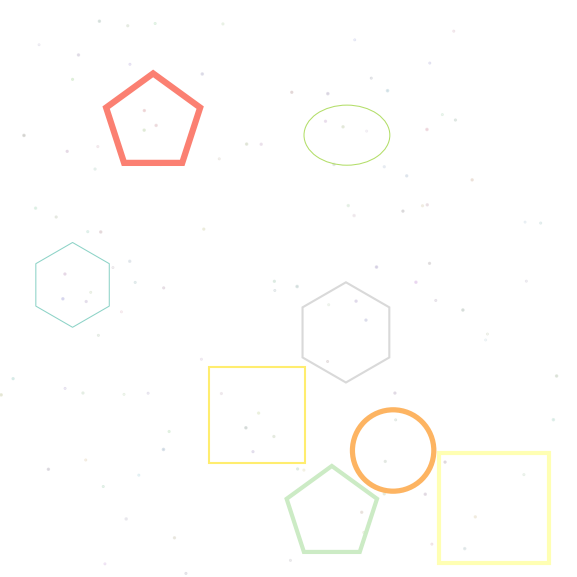[{"shape": "hexagon", "thickness": 0.5, "radius": 0.37, "center": [0.126, 0.506]}, {"shape": "square", "thickness": 2, "radius": 0.48, "center": [0.855, 0.119]}, {"shape": "pentagon", "thickness": 3, "radius": 0.43, "center": [0.265, 0.786]}, {"shape": "circle", "thickness": 2.5, "radius": 0.35, "center": [0.681, 0.219]}, {"shape": "oval", "thickness": 0.5, "radius": 0.37, "center": [0.601, 0.765]}, {"shape": "hexagon", "thickness": 1, "radius": 0.43, "center": [0.599, 0.424]}, {"shape": "pentagon", "thickness": 2, "radius": 0.41, "center": [0.575, 0.11]}, {"shape": "square", "thickness": 1, "radius": 0.42, "center": [0.445, 0.281]}]